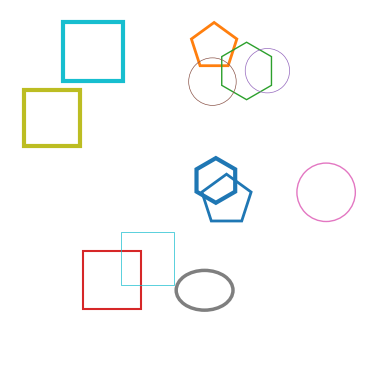[{"shape": "pentagon", "thickness": 2, "radius": 0.34, "center": [0.588, 0.48]}, {"shape": "hexagon", "thickness": 3, "radius": 0.29, "center": [0.561, 0.531]}, {"shape": "pentagon", "thickness": 2, "radius": 0.31, "center": [0.556, 0.88]}, {"shape": "hexagon", "thickness": 1, "radius": 0.37, "center": [0.641, 0.816]}, {"shape": "square", "thickness": 1.5, "radius": 0.38, "center": [0.292, 0.272]}, {"shape": "circle", "thickness": 0.5, "radius": 0.29, "center": [0.695, 0.816]}, {"shape": "circle", "thickness": 0.5, "radius": 0.31, "center": [0.552, 0.788]}, {"shape": "circle", "thickness": 1, "radius": 0.38, "center": [0.847, 0.501]}, {"shape": "oval", "thickness": 2.5, "radius": 0.37, "center": [0.531, 0.246]}, {"shape": "square", "thickness": 3, "radius": 0.36, "center": [0.136, 0.693]}, {"shape": "square", "thickness": 0.5, "radius": 0.35, "center": [0.383, 0.328]}, {"shape": "square", "thickness": 3, "radius": 0.39, "center": [0.241, 0.866]}]